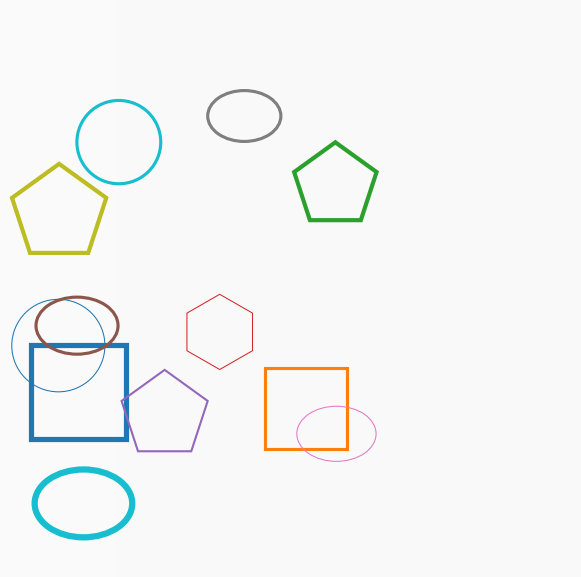[{"shape": "square", "thickness": 2.5, "radius": 0.41, "center": [0.135, 0.32]}, {"shape": "circle", "thickness": 0.5, "radius": 0.4, "center": [0.1, 0.401]}, {"shape": "square", "thickness": 1.5, "radius": 0.35, "center": [0.526, 0.292]}, {"shape": "pentagon", "thickness": 2, "radius": 0.37, "center": [0.577, 0.678]}, {"shape": "hexagon", "thickness": 0.5, "radius": 0.33, "center": [0.378, 0.424]}, {"shape": "pentagon", "thickness": 1, "radius": 0.39, "center": [0.283, 0.281]}, {"shape": "oval", "thickness": 1.5, "radius": 0.35, "center": [0.133, 0.435]}, {"shape": "oval", "thickness": 0.5, "radius": 0.34, "center": [0.579, 0.248]}, {"shape": "oval", "thickness": 1.5, "radius": 0.31, "center": [0.42, 0.798]}, {"shape": "pentagon", "thickness": 2, "radius": 0.43, "center": [0.102, 0.63]}, {"shape": "oval", "thickness": 3, "radius": 0.42, "center": [0.144, 0.127]}, {"shape": "circle", "thickness": 1.5, "radius": 0.36, "center": [0.204, 0.753]}]